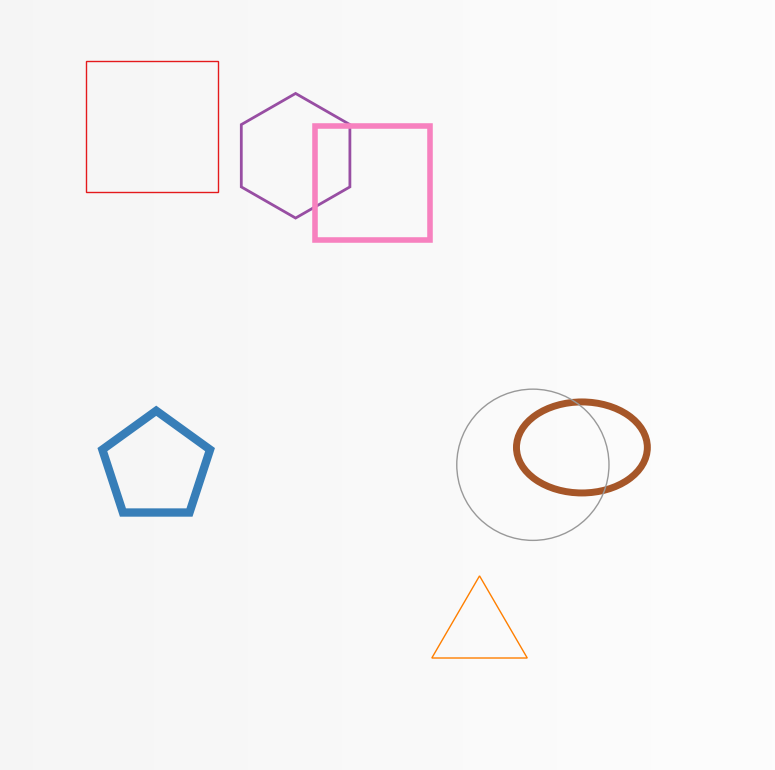[{"shape": "square", "thickness": 0.5, "radius": 0.43, "center": [0.197, 0.835]}, {"shape": "pentagon", "thickness": 3, "radius": 0.37, "center": [0.202, 0.393]}, {"shape": "hexagon", "thickness": 1, "radius": 0.4, "center": [0.381, 0.798]}, {"shape": "triangle", "thickness": 0.5, "radius": 0.36, "center": [0.619, 0.181]}, {"shape": "oval", "thickness": 2.5, "radius": 0.42, "center": [0.751, 0.419]}, {"shape": "square", "thickness": 2, "radius": 0.37, "center": [0.481, 0.762]}, {"shape": "circle", "thickness": 0.5, "radius": 0.49, "center": [0.688, 0.396]}]